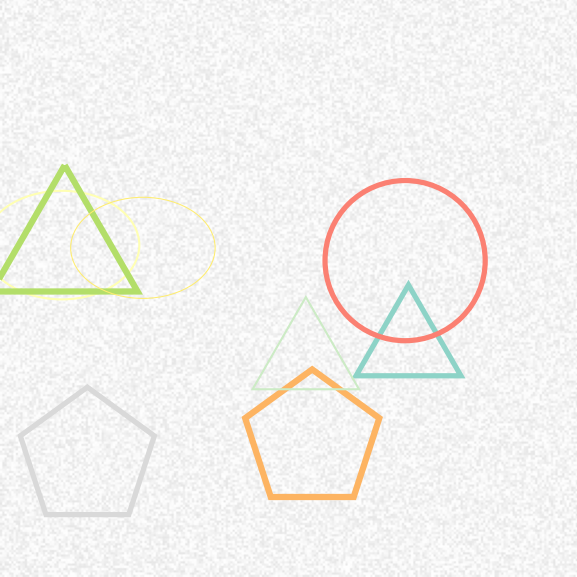[{"shape": "triangle", "thickness": 2.5, "radius": 0.52, "center": [0.707, 0.401]}, {"shape": "oval", "thickness": 1, "radius": 0.67, "center": [0.107, 0.575]}, {"shape": "circle", "thickness": 2.5, "radius": 0.69, "center": [0.702, 0.548]}, {"shape": "pentagon", "thickness": 3, "radius": 0.61, "center": [0.541, 0.237]}, {"shape": "triangle", "thickness": 3, "radius": 0.73, "center": [0.112, 0.567]}, {"shape": "pentagon", "thickness": 2.5, "radius": 0.61, "center": [0.151, 0.207]}, {"shape": "triangle", "thickness": 1, "radius": 0.53, "center": [0.53, 0.378]}, {"shape": "oval", "thickness": 0.5, "radius": 0.63, "center": [0.247, 0.57]}]